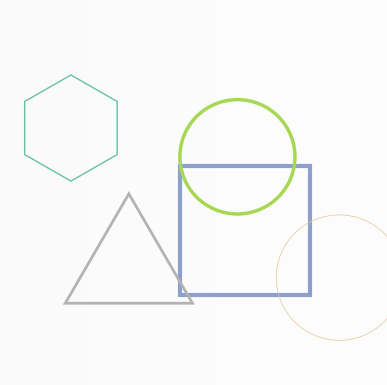[{"shape": "hexagon", "thickness": 1, "radius": 0.69, "center": [0.183, 0.667]}, {"shape": "square", "thickness": 3, "radius": 0.84, "center": [0.633, 0.402]}, {"shape": "circle", "thickness": 2.5, "radius": 0.74, "center": [0.613, 0.593]}, {"shape": "circle", "thickness": 0.5, "radius": 0.81, "center": [0.876, 0.279]}, {"shape": "triangle", "thickness": 2, "radius": 0.95, "center": [0.333, 0.307]}]